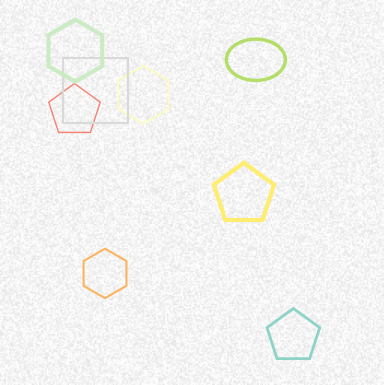[{"shape": "pentagon", "thickness": 2, "radius": 0.36, "center": [0.762, 0.127]}, {"shape": "hexagon", "thickness": 1, "radius": 0.37, "center": [0.372, 0.754]}, {"shape": "pentagon", "thickness": 1, "radius": 0.35, "center": [0.193, 0.713]}, {"shape": "hexagon", "thickness": 1.5, "radius": 0.32, "center": [0.273, 0.29]}, {"shape": "oval", "thickness": 2.5, "radius": 0.38, "center": [0.665, 0.845]}, {"shape": "square", "thickness": 1.5, "radius": 0.42, "center": [0.248, 0.765]}, {"shape": "hexagon", "thickness": 3, "radius": 0.4, "center": [0.196, 0.868]}, {"shape": "pentagon", "thickness": 3, "radius": 0.41, "center": [0.634, 0.495]}]